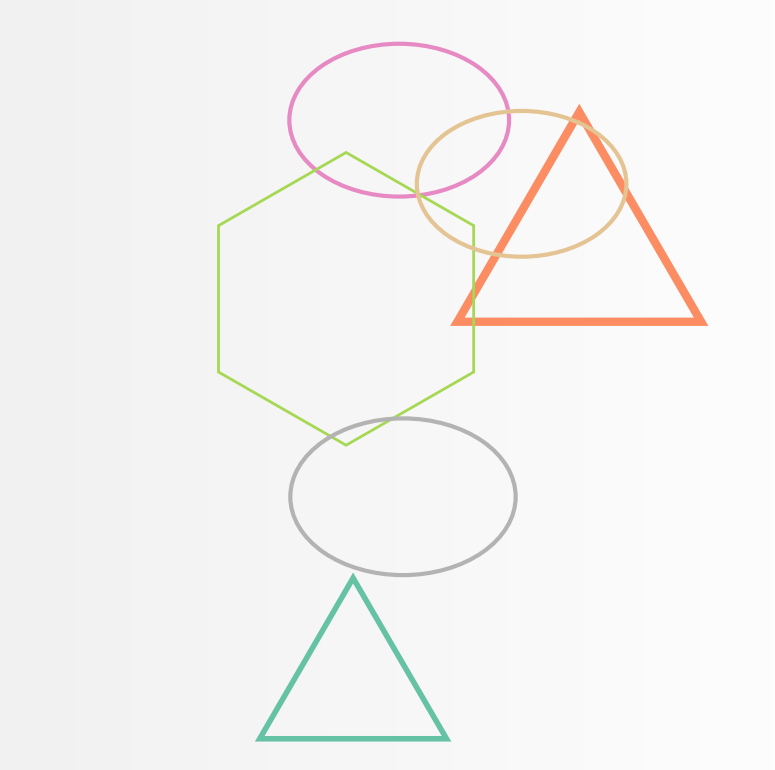[{"shape": "triangle", "thickness": 2, "radius": 0.7, "center": [0.456, 0.11]}, {"shape": "triangle", "thickness": 3, "radius": 0.91, "center": [0.747, 0.673]}, {"shape": "oval", "thickness": 1.5, "radius": 0.71, "center": [0.515, 0.844]}, {"shape": "hexagon", "thickness": 1, "radius": 0.95, "center": [0.447, 0.612]}, {"shape": "oval", "thickness": 1.5, "radius": 0.68, "center": [0.673, 0.761]}, {"shape": "oval", "thickness": 1.5, "radius": 0.73, "center": [0.52, 0.355]}]